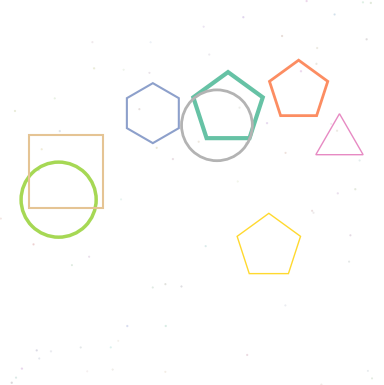[{"shape": "pentagon", "thickness": 3, "radius": 0.47, "center": [0.592, 0.718]}, {"shape": "pentagon", "thickness": 2, "radius": 0.4, "center": [0.776, 0.764]}, {"shape": "hexagon", "thickness": 1.5, "radius": 0.39, "center": [0.397, 0.706]}, {"shape": "triangle", "thickness": 1, "radius": 0.35, "center": [0.882, 0.634]}, {"shape": "circle", "thickness": 2.5, "radius": 0.49, "center": [0.152, 0.481]}, {"shape": "pentagon", "thickness": 1, "radius": 0.43, "center": [0.698, 0.359]}, {"shape": "square", "thickness": 1.5, "radius": 0.48, "center": [0.171, 0.555]}, {"shape": "circle", "thickness": 2, "radius": 0.46, "center": [0.563, 0.675]}]